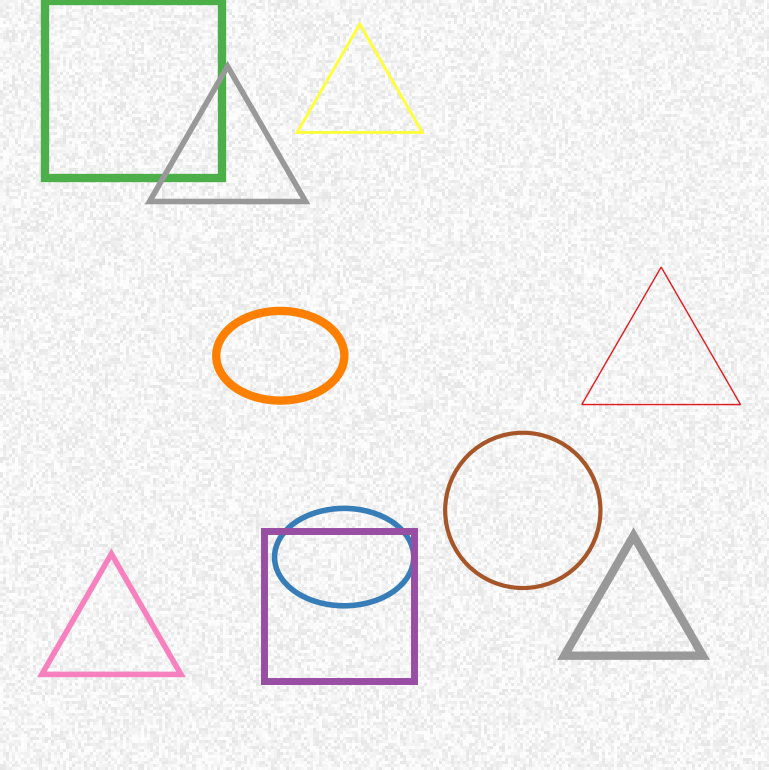[{"shape": "triangle", "thickness": 0.5, "radius": 0.6, "center": [0.859, 0.534]}, {"shape": "oval", "thickness": 2, "radius": 0.45, "center": [0.447, 0.277]}, {"shape": "square", "thickness": 3, "radius": 0.58, "center": [0.173, 0.884]}, {"shape": "square", "thickness": 2.5, "radius": 0.49, "center": [0.44, 0.213]}, {"shape": "oval", "thickness": 3, "radius": 0.42, "center": [0.364, 0.538]}, {"shape": "triangle", "thickness": 1, "radius": 0.47, "center": [0.467, 0.875]}, {"shape": "circle", "thickness": 1.5, "radius": 0.5, "center": [0.679, 0.337]}, {"shape": "triangle", "thickness": 2, "radius": 0.52, "center": [0.145, 0.176]}, {"shape": "triangle", "thickness": 3, "radius": 0.52, "center": [0.823, 0.2]}, {"shape": "triangle", "thickness": 2, "radius": 0.58, "center": [0.296, 0.797]}]